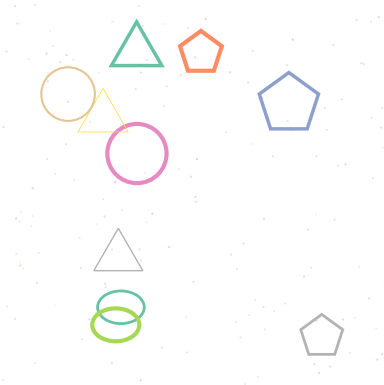[{"shape": "oval", "thickness": 2, "radius": 0.3, "center": [0.314, 0.202]}, {"shape": "triangle", "thickness": 2.5, "radius": 0.38, "center": [0.355, 0.867]}, {"shape": "pentagon", "thickness": 3, "radius": 0.29, "center": [0.522, 0.862]}, {"shape": "pentagon", "thickness": 2.5, "radius": 0.4, "center": [0.75, 0.731]}, {"shape": "circle", "thickness": 3, "radius": 0.38, "center": [0.356, 0.601]}, {"shape": "oval", "thickness": 3, "radius": 0.31, "center": [0.301, 0.156]}, {"shape": "triangle", "thickness": 0.5, "radius": 0.38, "center": [0.268, 0.695]}, {"shape": "circle", "thickness": 1.5, "radius": 0.35, "center": [0.177, 0.756]}, {"shape": "triangle", "thickness": 1, "radius": 0.37, "center": [0.307, 0.334]}, {"shape": "pentagon", "thickness": 2, "radius": 0.29, "center": [0.836, 0.126]}]